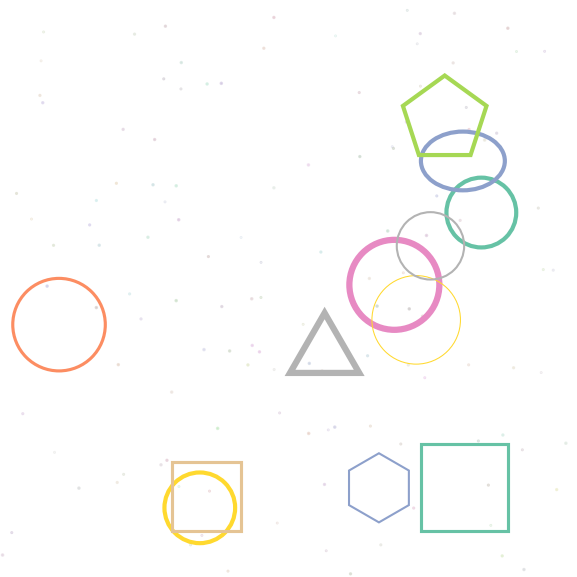[{"shape": "square", "thickness": 1.5, "radius": 0.38, "center": [0.805, 0.156]}, {"shape": "circle", "thickness": 2, "radius": 0.3, "center": [0.833, 0.631]}, {"shape": "circle", "thickness": 1.5, "radius": 0.4, "center": [0.102, 0.437]}, {"shape": "oval", "thickness": 2, "radius": 0.36, "center": [0.802, 0.72]}, {"shape": "hexagon", "thickness": 1, "radius": 0.3, "center": [0.656, 0.154]}, {"shape": "circle", "thickness": 3, "radius": 0.39, "center": [0.683, 0.506]}, {"shape": "pentagon", "thickness": 2, "radius": 0.38, "center": [0.77, 0.792]}, {"shape": "circle", "thickness": 2, "radius": 0.31, "center": [0.346, 0.12]}, {"shape": "circle", "thickness": 0.5, "radius": 0.38, "center": [0.721, 0.445]}, {"shape": "square", "thickness": 1.5, "radius": 0.3, "center": [0.358, 0.14]}, {"shape": "triangle", "thickness": 3, "radius": 0.35, "center": [0.562, 0.388]}, {"shape": "circle", "thickness": 1, "radius": 0.29, "center": [0.745, 0.573]}]